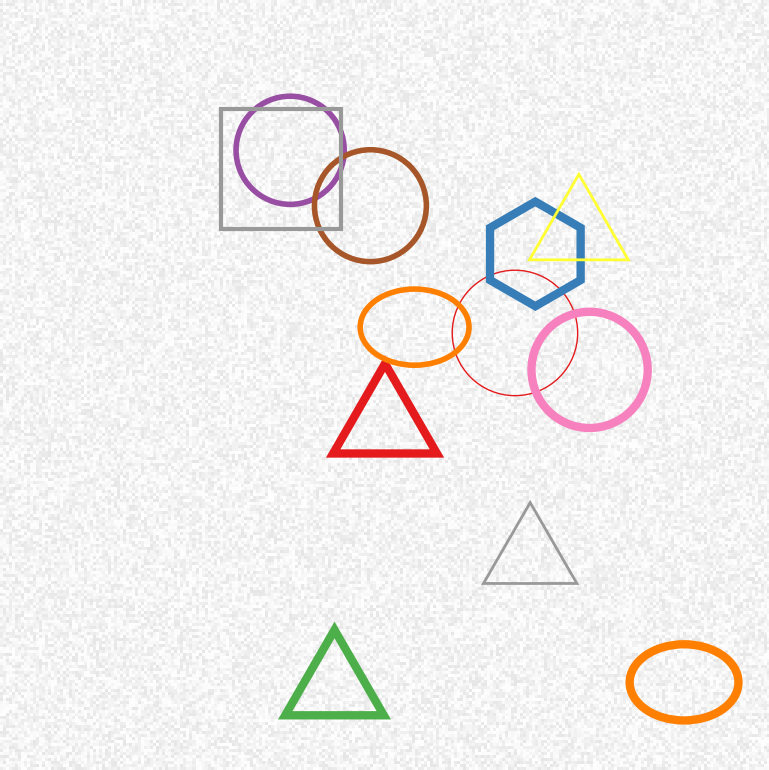[{"shape": "triangle", "thickness": 3, "radius": 0.39, "center": [0.5, 0.45]}, {"shape": "circle", "thickness": 0.5, "radius": 0.41, "center": [0.669, 0.568]}, {"shape": "hexagon", "thickness": 3, "radius": 0.34, "center": [0.695, 0.67]}, {"shape": "triangle", "thickness": 3, "radius": 0.37, "center": [0.434, 0.108]}, {"shape": "circle", "thickness": 2, "radius": 0.35, "center": [0.377, 0.805]}, {"shape": "oval", "thickness": 2, "radius": 0.35, "center": [0.538, 0.575]}, {"shape": "oval", "thickness": 3, "radius": 0.35, "center": [0.888, 0.114]}, {"shape": "triangle", "thickness": 1, "radius": 0.37, "center": [0.752, 0.7]}, {"shape": "circle", "thickness": 2, "radius": 0.36, "center": [0.481, 0.733]}, {"shape": "circle", "thickness": 3, "radius": 0.38, "center": [0.766, 0.52]}, {"shape": "square", "thickness": 1.5, "radius": 0.39, "center": [0.365, 0.78]}, {"shape": "triangle", "thickness": 1, "radius": 0.35, "center": [0.689, 0.277]}]